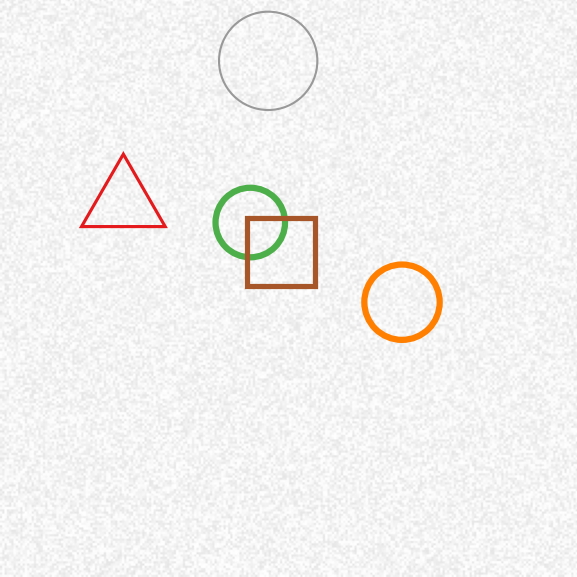[{"shape": "triangle", "thickness": 1.5, "radius": 0.42, "center": [0.214, 0.649]}, {"shape": "circle", "thickness": 3, "radius": 0.3, "center": [0.433, 0.614]}, {"shape": "circle", "thickness": 3, "radius": 0.33, "center": [0.696, 0.476]}, {"shape": "square", "thickness": 2.5, "radius": 0.3, "center": [0.487, 0.562]}, {"shape": "circle", "thickness": 1, "radius": 0.43, "center": [0.464, 0.894]}]